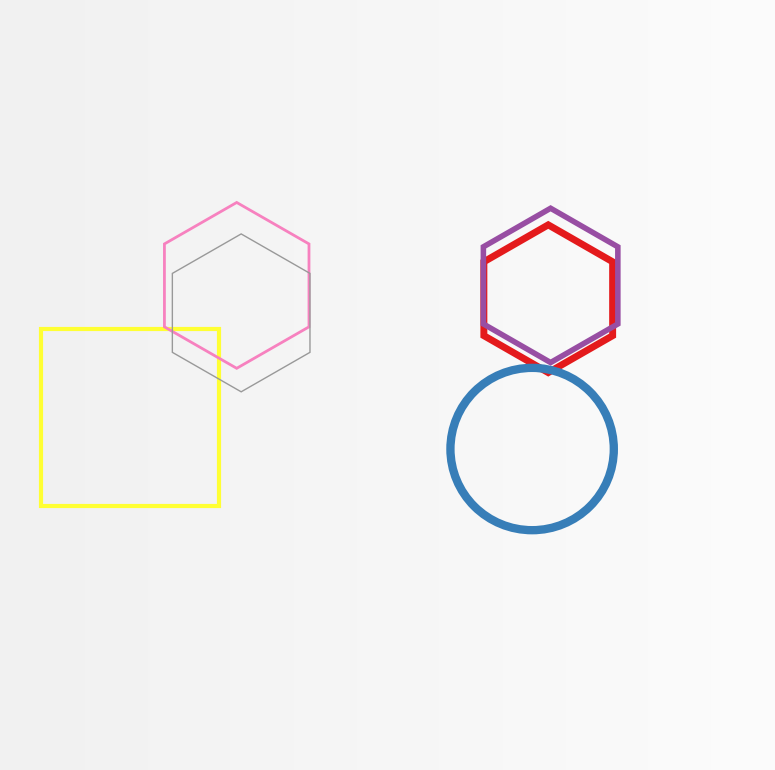[{"shape": "hexagon", "thickness": 2.5, "radius": 0.48, "center": [0.707, 0.612]}, {"shape": "circle", "thickness": 3, "radius": 0.53, "center": [0.687, 0.417]}, {"shape": "hexagon", "thickness": 2, "radius": 0.5, "center": [0.71, 0.629]}, {"shape": "square", "thickness": 1.5, "radius": 0.58, "center": [0.168, 0.458]}, {"shape": "hexagon", "thickness": 1, "radius": 0.54, "center": [0.305, 0.629]}, {"shape": "hexagon", "thickness": 0.5, "radius": 0.51, "center": [0.311, 0.594]}]